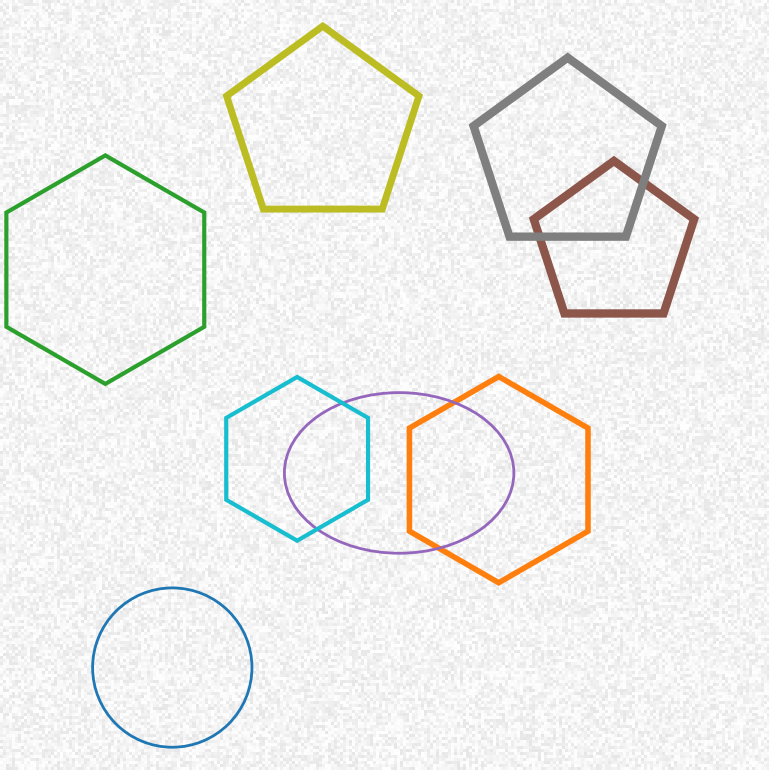[{"shape": "circle", "thickness": 1, "radius": 0.52, "center": [0.224, 0.133]}, {"shape": "hexagon", "thickness": 2, "radius": 0.67, "center": [0.648, 0.377]}, {"shape": "hexagon", "thickness": 1.5, "radius": 0.74, "center": [0.137, 0.65]}, {"shape": "oval", "thickness": 1, "radius": 0.74, "center": [0.518, 0.386]}, {"shape": "pentagon", "thickness": 3, "radius": 0.55, "center": [0.797, 0.681]}, {"shape": "pentagon", "thickness": 3, "radius": 0.64, "center": [0.737, 0.797]}, {"shape": "pentagon", "thickness": 2.5, "radius": 0.66, "center": [0.419, 0.835]}, {"shape": "hexagon", "thickness": 1.5, "radius": 0.53, "center": [0.386, 0.404]}]